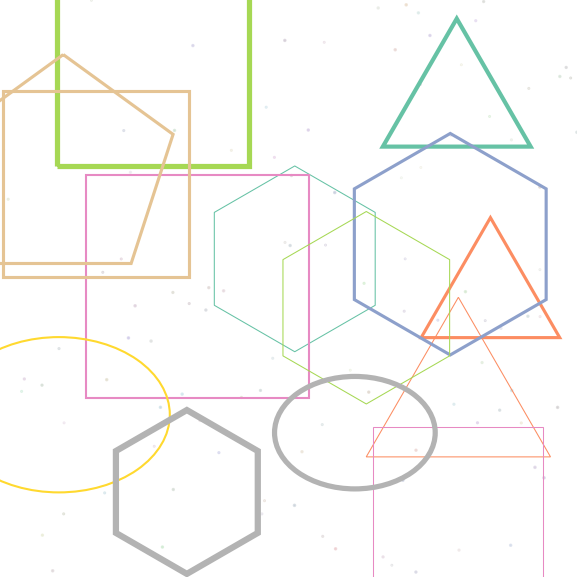[{"shape": "hexagon", "thickness": 0.5, "radius": 0.8, "center": [0.51, 0.551]}, {"shape": "triangle", "thickness": 2, "radius": 0.74, "center": [0.791, 0.819]}, {"shape": "triangle", "thickness": 0.5, "radius": 0.92, "center": [0.794, 0.3]}, {"shape": "triangle", "thickness": 1.5, "radius": 0.69, "center": [0.849, 0.484]}, {"shape": "hexagon", "thickness": 1.5, "radius": 0.96, "center": [0.78, 0.576]}, {"shape": "square", "thickness": 1, "radius": 0.96, "center": [0.342, 0.503]}, {"shape": "square", "thickness": 0.5, "radius": 0.73, "center": [0.793, 0.113]}, {"shape": "square", "thickness": 2.5, "radius": 0.83, "center": [0.265, 0.878]}, {"shape": "hexagon", "thickness": 0.5, "radius": 0.83, "center": [0.634, 0.466]}, {"shape": "oval", "thickness": 1, "radius": 0.96, "center": [0.102, 0.281]}, {"shape": "pentagon", "thickness": 1.5, "radius": 1.0, "center": [0.11, 0.705]}, {"shape": "square", "thickness": 1.5, "radius": 0.81, "center": [0.166, 0.681]}, {"shape": "hexagon", "thickness": 3, "radius": 0.71, "center": [0.324, 0.147]}, {"shape": "oval", "thickness": 2.5, "radius": 0.7, "center": [0.615, 0.25]}]